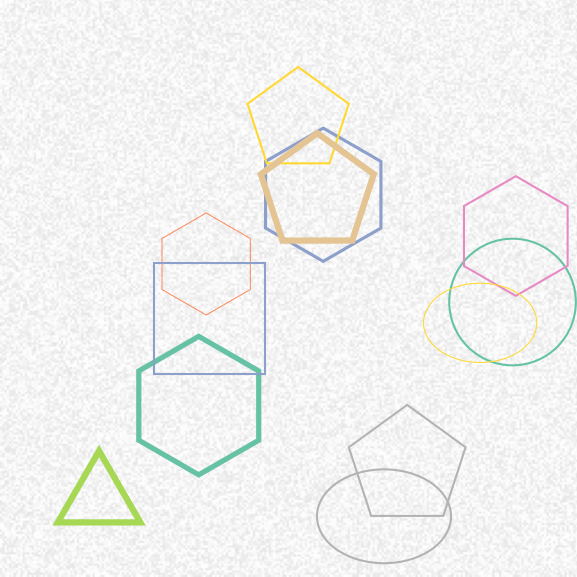[{"shape": "hexagon", "thickness": 2.5, "radius": 0.6, "center": [0.344, 0.297]}, {"shape": "circle", "thickness": 1, "radius": 0.55, "center": [0.888, 0.476]}, {"shape": "hexagon", "thickness": 0.5, "radius": 0.44, "center": [0.357, 0.542]}, {"shape": "hexagon", "thickness": 1.5, "radius": 0.58, "center": [0.56, 0.662]}, {"shape": "square", "thickness": 1, "radius": 0.48, "center": [0.363, 0.448]}, {"shape": "hexagon", "thickness": 1, "radius": 0.52, "center": [0.893, 0.59]}, {"shape": "triangle", "thickness": 3, "radius": 0.41, "center": [0.172, 0.136]}, {"shape": "oval", "thickness": 0.5, "radius": 0.49, "center": [0.831, 0.44]}, {"shape": "pentagon", "thickness": 1, "radius": 0.46, "center": [0.516, 0.791]}, {"shape": "pentagon", "thickness": 3, "radius": 0.51, "center": [0.549, 0.666]}, {"shape": "oval", "thickness": 1, "radius": 0.58, "center": [0.665, 0.105]}, {"shape": "pentagon", "thickness": 1, "radius": 0.53, "center": [0.705, 0.192]}]